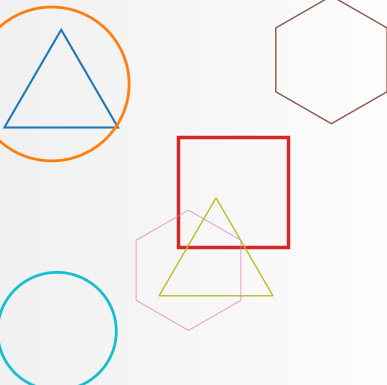[{"shape": "triangle", "thickness": 1.5, "radius": 0.85, "center": [0.158, 0.753]}, {"shape": "circle", "thickness": 2, "radius": 1.0, "center": [0.133, 0.782]}, {"shape": "square", "thickness": 2.5, "radius": 0.71, "center": [0.602, 0.502]}, {"shape": "hexagon", "thickness": 1, "radius": 0.83, "center": [0.855, 0.845]}, {"shape": "hexagon", "thickness": 0.5, "radius": 0.78, "center": [0.486, 0.298]}, {"shape": "triangle", "thickness": 1, "radius": 0.85, "center": [0.557, 0.317]}, {"shape": "circle", "thickness": 2, "radius": 0.77, "center": [0.147, 0.139]}]